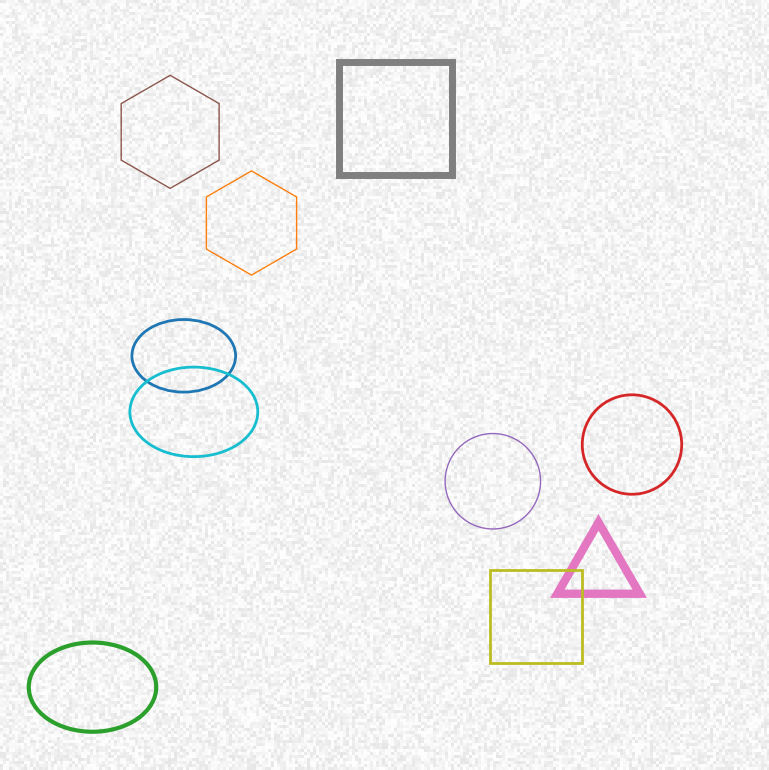[{"shape": "oval", "thickness": 1, "radius": 0.34, "center": [0.239, 0.538]}, {"shape": "hexagon", "thickness": 0.5, "radius": 0.34, "center": [0.327, 0.71]}, {"shape": "oval", "thickness": 1.5, "radius": 0.41, "center": [0.12, 0.108]}, {"shape": "circle", "thickness": 1, "radius": 0.32, "center": [0.821, 0.423]}, {"shape": "circle", "thickness": 0.5, "radius": 0.31, "center": [0.64, 0.375]}, {"shape": "hexagon", "thickness": 0.5, "radius": 0.37, "center": [0.221, 0.829]}, {"shape": "triangle", "thickness": 3, "radius": 0.31, "center": [0.777, 0.26]}, {"shape": "square", "thickness": 2.5, "radius": 0.37, "center": [0.514, 0.846]}, {"shape": "square", "thickness": 1, "radius": 0.3, "center": [0.696, 0.199]}, {"shape": "oval", "thickness": 1, "radius": 0.42, "center": [0.252, 0.465]}]